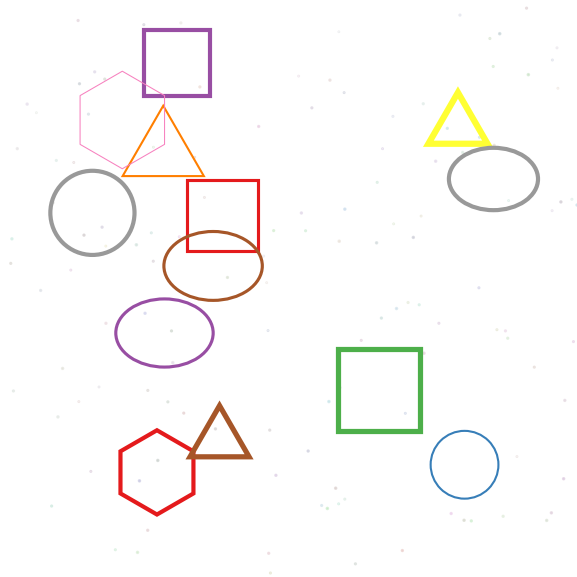[{"shape": "hexagon", "thickness": 2, "radius": 0.36, "center": [0.272, 0.181]}, {"shape": "square", "thickness": 1.5, "radius": 0.31, "center": [0.385, 0.626]}, {"shape": "circle", "thickness": 1, "radius": 0.29, "center": [0.804, 0.194]}, {"shape": "square", "thickness": 2.5, "radius": 0.35, "center": [0.656, 0.324]}, {"shape": "oval", "thickness": 1.5, "radius": 0.42, "center": [0.285, 0.423]}, {"shape": "square", "thickness": 2, "radius": 0.29, "center": [0.306, 0.89]}, {"shape": "triangle", "thickness": 1, "radius": 0.41, "center": [0.283, 0.735]}, {"shape": "triangle", "thickness": 3, "radius": 0.3, "center": [0.793, 0.78]}, {"shape": "triangle", "thickness": 2.5, "radius": 0.3, "center": [0.38, 0.238]}, {"shape": "oval", "thickness": 1.5, "radius": 0.43, "center": [0.369, 0.539]}, {"shape": "hexagon", "thickness": 0.5, "radius": 0.42, "center": [0.212, 0.791]}, {"shape": "oval", "thickness": 2, "radius": 0.39, "center": [0.854, 0.689]}, {"shape": "circle", "thickness": 2, "radius": 0.36, "center": [0.16, 0.631]}]